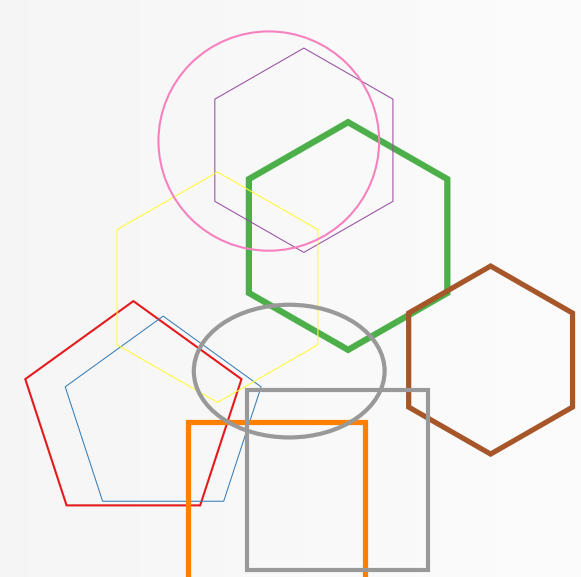[{"shape": "pentagon", "thickness": 1, "radius": 0.98, "center": [0.229, 0.282]}, {"shape": "pentagon", "thickness": 0.5, "radius": 0.89, "center": [0.281, 0.275]}, {"shape": "hexagon", "thickness": 3, "radius": 0.99, "center": [0.599, 0.59]}, {"shape": "hexagon", "thickness": 0.5, "radius": 0.88, "center": [0.523, 0.739]}, {"shape": "square", "thickness": 2.5, "radius": 0.76, "center": [0.475, 0.116]}, {"shape": "hexagon", "thickness": 0.5, "radius": 1.0, "center": [0.374, 0.502]}, {"shape": "hexagon", "thickness": 2.5, "radius": 0.81, "center": [0.844, 0.376]}, {"shape": "circle", "thickness": 1, "radius": 0.95, "center": [0.462, 0.755]}, {"shape": "square", "thickness": 2, "radius": 0.78, "center": [0.581, 0.169]}, {"shape": "oval", "thickness": 2, "radius": 0.82, "center": [0.498, 0.357]}]